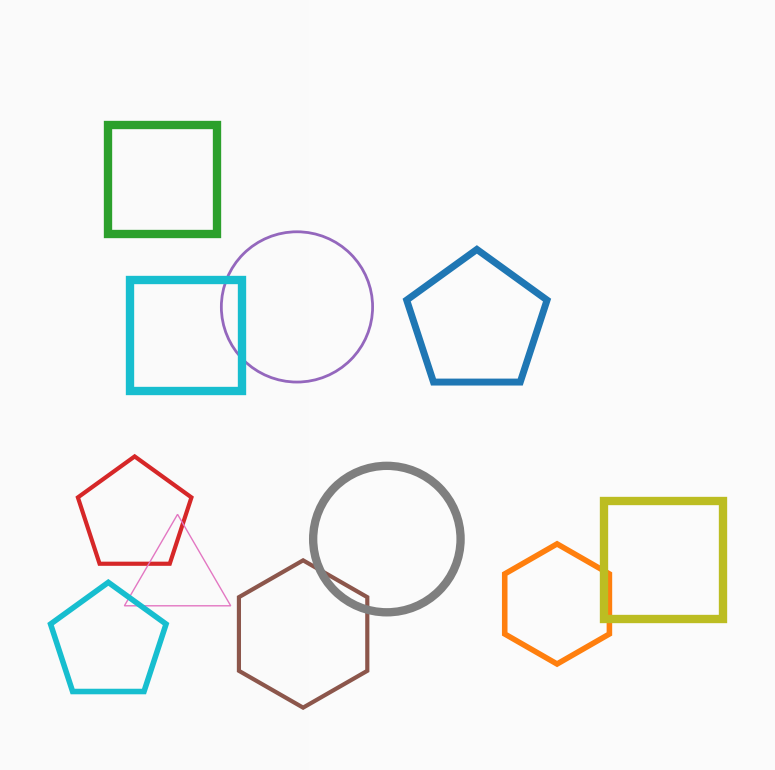[{"shape": "pentagon", "thickness": 2.5, "radius": 0.48, "center": [0.615, 0.581]}, {"shape": "hexagon", "thickness": 2, "radius": 0.39, "center": [0.719, 0.216]}, {"shape": "square", "thickness": 3, "radius": 0.35, "center": [0.21, 0.767]}, {"shape": "pentagon", "thickness": 1.5, "radius": 0.39, "center": [0.174, 0.33]}, {"shape": "circle", "thickness": 1, "radius": 0.49, "center": [0.383, 0.601]}, {"shape": "hexagon", "thickness": 1.5, "radius": 0.48, "center": [0.391, 0.177]}, {"shape": "triangle", "thickness": 0.5, "radius": 0.4, "center": [0.229, 0.253]}, {"shape": "circle", "thickness": 3, "radius": 0.48, "center": [0.499, 0.3]}, {"shape": "square", "thickness": 3, "radius": 0.38, "center": [0.857, 0.273]}, {"shape": "pentagon", "thickness": 2, "radius": 0.39, "center": [0.14, 0.165]}, {"shape": "square", "thickness": 3, "radius": 0.36, "center": [0.24, 0.565]}]